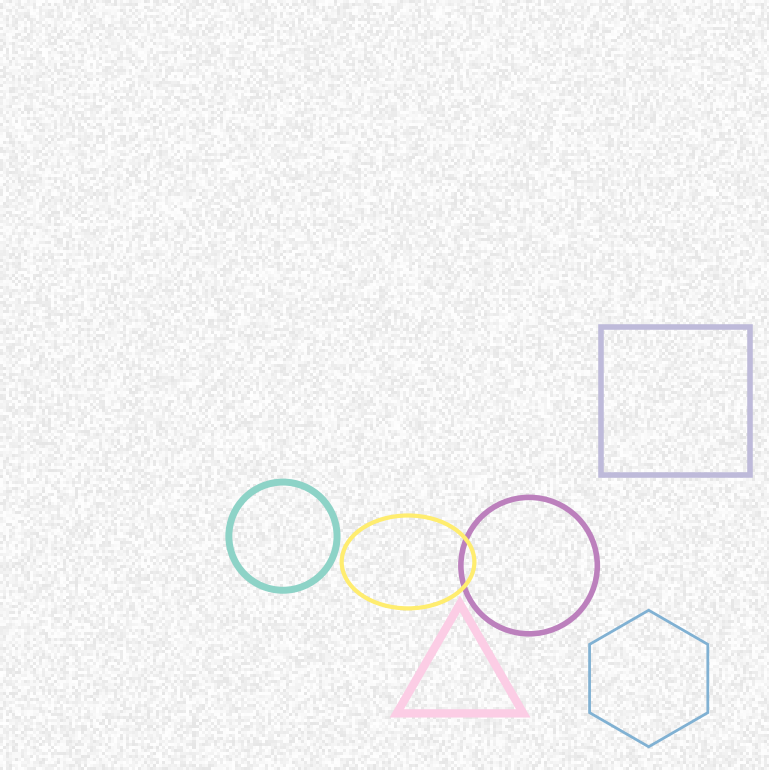[{"shape": "circle", "thickness": 2.5, "radius": 0.35, "center": [0.367, 0.304]}, {"shape": "square", "thickness": 2, "radius": 0.48, "center": [0.877, 0.479]}, {"shape": "hexagon", "thickness": 1, "radius": 0.44, "center": [0.842, 0.119]}, {"shape": "triangle", "thickness": 3, "radius": 0.47, "center": [0.597, 0.121]}, {"shape": "circle", "thickness": 2, "radius": 0.44, "center": [0.687, 0.265]}, {"shape": "oval", "thickness": 1.5, "radius": 0.43, "center": [0.53, 0.27]}]